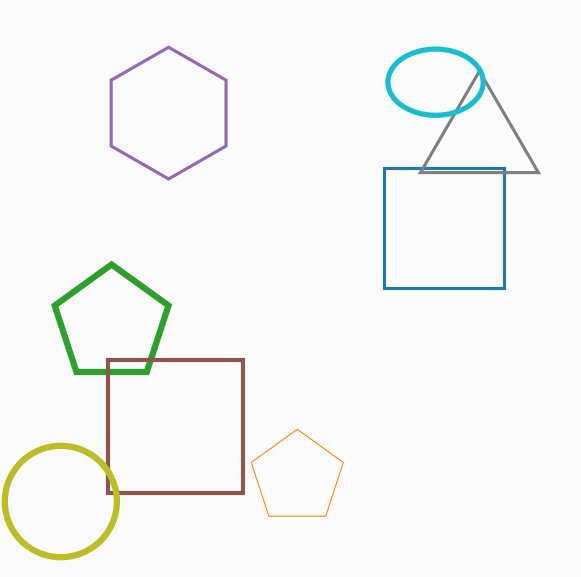[{"shape": "square", "thickness": 1.5, "radius": 0.52, "center": [0.764, 0.604]}, {"shape": "pentagon", "thickness": 0.5, "radius": 0.42, "center": [0.511, 0.173]}, {"shape": "pentagon", "thickness": 3, "radius": 0.51, "center": [0.192, 0.438]}, {"shape": "hexagon", "thickness": 1.5, "radius": 0.57, "center": [0.29, 0.803]}, {"shape": "square", "thickness": 2, "radius": 0.58, "center": [0.302, 0.261]}, {"shape": "triangle", "thickness": 1.5, "radius": 0.59, "center": [0.825, 0.759]}, {"shape": "circle", "thickness": 3, "radius": 0.48, "center": [0.105, 0.131]}, {"shape": "oval", "thickness": 2.5, "radius": 0.41, "center": [0.749, 0.857]}]